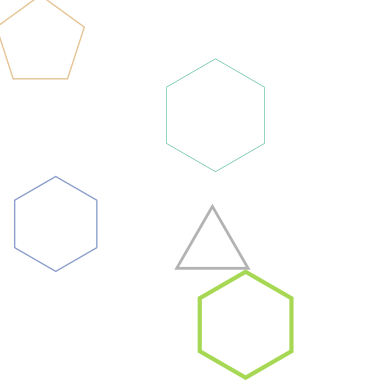[{"shape": "hexagon", "thickness": 0.5, "radius": 0.73, "center": [0.56, 0.701]}, {"shape": "hexagon", "thickness": 1, "radius": 0.62, "center": [0.145, 0.418]}, {"shape": "hexagon", "thickness": 3, "radius": 0.69, "center": [0.638, 0.157]}, {"shape": "pentagon", "thickness": 1, "radius": 0.6, "center": [0.105, 0.892]}, {"shape": "triangle", "thickness": 2, "radius": 0.54, "center": [0.552, 0.357]}]